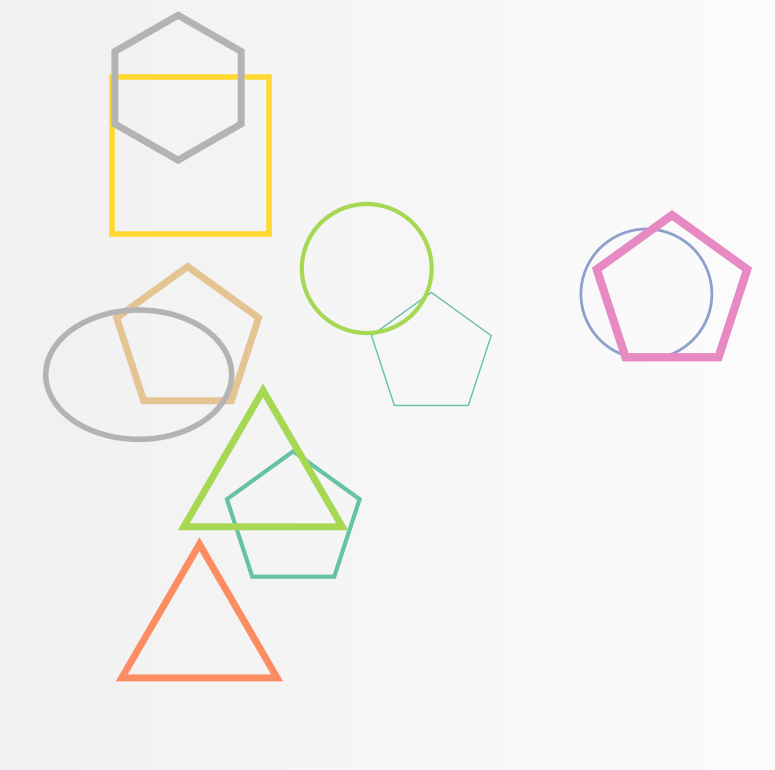[{"shape": "pentagon", "thickness": 0.5, "radius": 0.41, "center": [0.557, 0.539]}, {"shape": "pentagon", "thickness": 1.5, "radius": 0.45, "center": [0.378, 0.324]}, {"shape": "triangle", "thickness": 2.5, "radius": 0.58, "center": [0.257, 0.177]}, {"shape": "circle", "thickness": 1, "radius": 0.42, "center": [0.834, 0.618]}, {"shape": "pentagon", "thickness": 3, "radius": 0.51, "center": [0.867, 0.619]}, {"shape": "circle", "thickness": 1.5, "radius": 0.42, "center": [0.473, 0.651]}, {"shape": "triangle", "thickness": 2.5, "radius": 0.59, "center": [0.339, 0.375]}, {"shape": "square", "thickness": 2, "radius": 0.51, "center": [0.246, 0.798]}, {"shape": "pentagon", "thickness": 2.5, "radius": 0.48, "center": [0.242, 0.557]}, {"shape": "oval", "thickness": 2, "radius": 0.6, "center": [0.179, 0.513]}, {"shape": "hexagon", "thickness": 2.5, "radius": 0.47, "center": [0.23, 0.886]}]